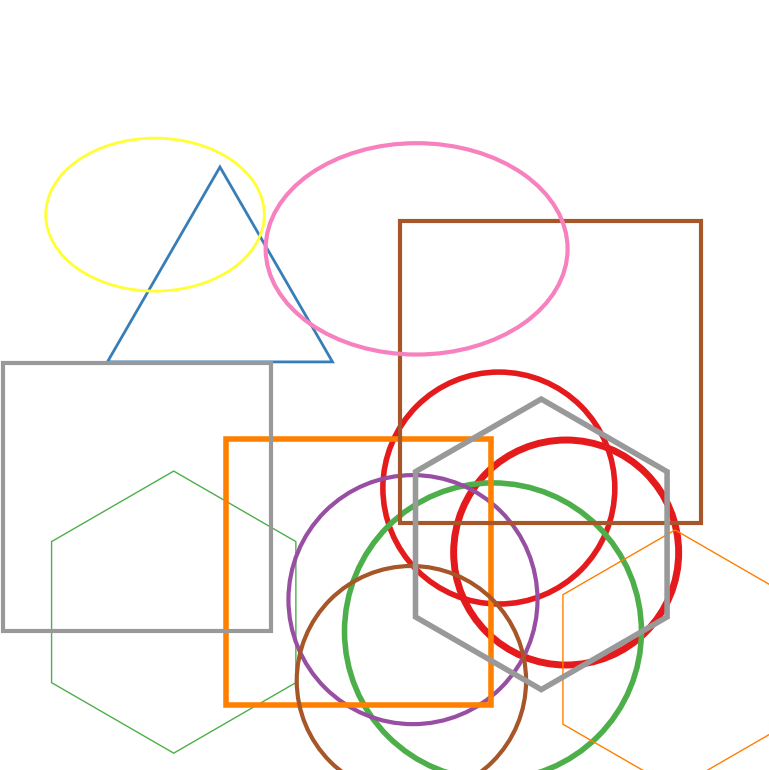[{"shape": "circle", "thickness": 2, "radius": 0.75, "center": [0.648, 0.366]}, {"shape": "circle", "thickness": 2.5, "radius": 0.73, "center": [0.735, 0.282]}, {"shape": "triangle", "thickness": 1, "radius": 0.84, "center": [0.286, 0.614]}, {"shape": "hexagon", "thickness": 0.5, "radius": 0.92, "center": [0.226, 0.205]}, {"shape": "circle", "thickness": 2, "radius": 0.96, "center": [0.64, 0.18]}, {"shape": "circle", "thickness": 1.5, "radius": 0.81, "center": [0.536, 0.221]}, {"shape": "hexagon", "thickness": 0.5, "radius": 0.84, "center": [0.877, 0.144]}, {"shape": "square", "thickness": 2, "radius": 0.86, "center": [0.466, 0.257]}, {"shape": "oval", "thickness": 1, "radius": 0.71, "center": [0.201, 0.721]}, {"shape": "square", "thickness": 1.5, "radius": 0.98, "center": [0.715, 0.517]}, {"shape": "circle", "thickness": 1.5, "radius": 0.74, "center": [0.534, 0.116]}, {"shape": "oval", "thickness": 1.5, "radius": 0.98, "center": [0.541, 0.677]}, {"shape": "square", "thickness": 1.5, "radius": 0.87, "center": [0.178, 0.355]}, {"shape": "hexagon", "thickness": 2, "radius": 0.94, "center": [0.703, 0.293]}]